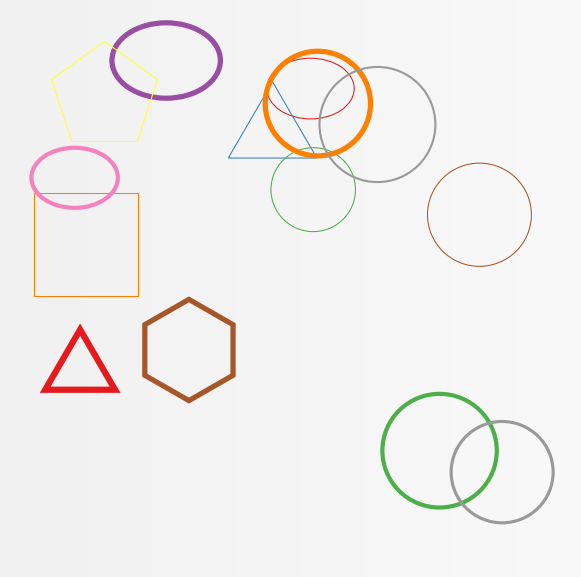[{"shape": "oval", "thickness": 0.5, "radius": 0.38, "center": [0.534, 0.846]}, {"shape": "triangle", "thickness": 3, "radius": 0.35, "center": [0.138, 0.359]}, {"shape": "triangle", "thickness": 0.5, "radius": 0.44, "center": [0.469, 0.769]}, {"shape": "circle", "thickness": 0.5, "radius": 0.36, "center": [0.539, 0.671]}, {"shape": "circle", "thickness": 2, "radius": 0.49, "center": [0.756, 0.219]}, {"shape": "oval", "thickness": 2.5, "radius": 0.47, "center": [0.286, 0.894]}, {"shape": "square", "thickness": 0.5, "radius": 0.44, "center": [0.148, 0.575]}, {"shape": "circle", "thickness": 2.5, "radius": 0.45, "center": [0.547, 0.82]}, {"shape": "pentagon", "thickness": 0.5, "radius": 0.48, "center": [0.18, 0.832]}, {"shape": "circle", "thickness": 0.5, "radius": 0.45, "center": [0.825, 0.627]}, {"shape": "hexagon", "thickness": 2.5, "radius": 0.44, "center": [0.325, 0.393]}, {"shape": "oval", "thickness": 2, "radius": 0.37, "center": [0.128, 0.691]}, {"shape": "circle", "thickness": 1, "radius": 0.5, "center": [0.649, 0.784]}, {"shape": "circle", "thickness": 1.5, "radius": 0.44, "center": [0.864, 0.182]}]